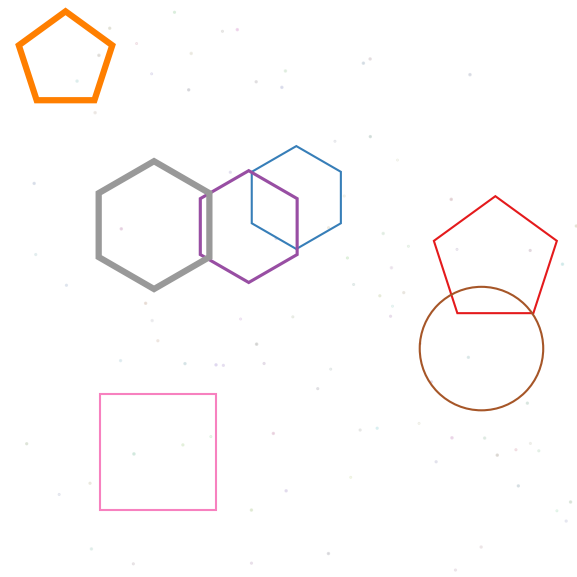[{"shape": "pentagon", "thickness": 1, "radius": 0.56, "center": [0.858, 0.547]}, {"shape": "hexagon", "thickness": 1, "radius": 0.45, "center": [0.513, 0.657]}, {"shape": "hexagon", "thickness": 1.5, "radius": 0.48, "center": [0.431, 0.607]}, {"shape": "pentagon", "thickness": 3, "radius": 0.43, "center": [0.113, 0.894]}, {"shape": "circle", "thickness": 1, "radius": 0.53, "center": [0.834, 0.396]}, {"shape": "square", "thickness": 1, "radius": 0.5, "center": [0.273, 0.216]}, {"shape": "hexagon", "thickness": 3, "radius": 0.55, "center": [0.267, 0.609]}]